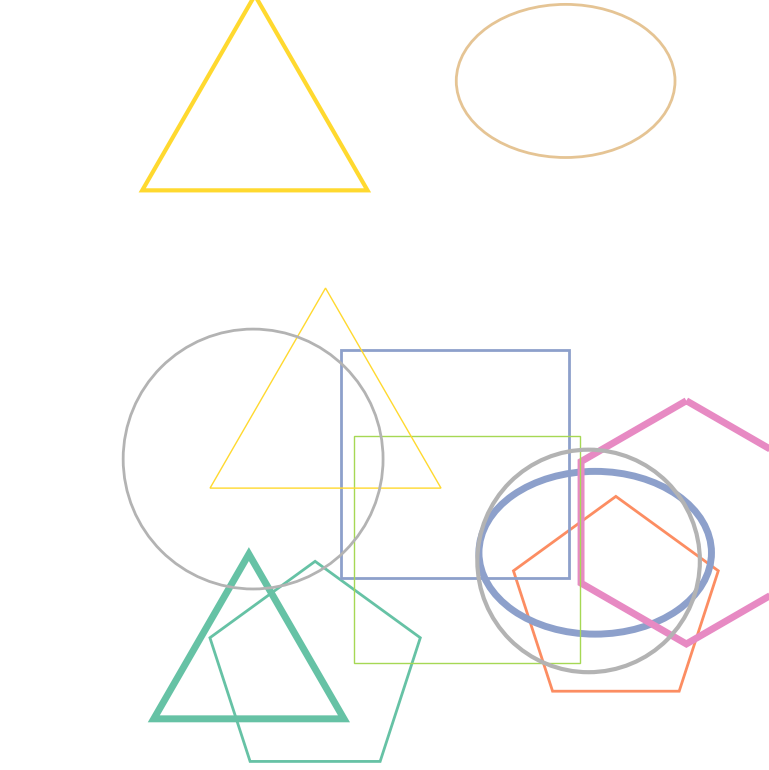[{"shape": "pentagon", "thickness": 1, "radius": 0.72, "center": [0.409, 0.127]}, {"shape": "triangle", "thickness": 2.5, "radius": 0.71, "center": [0.323, 0.138]}, {"shape": "pentagon", "thickness": 1, "radius": 0.7, "center": [0.8, 0.215]}, {"shape": "square", "thickness": 1, "radius": 0.74, "center": [0.591, 0.397]}, {"shape": "oval", "thickness": 2.5, "radius": 0.75, "center": [0.773, 0.282]}, {"shape": "hexagon", "thickness": 2.5, "radius": 0.79, "center": [0.891, 0.322]}, {"shape": "square", "thickness": 0.5, "radius": 0.74, "center": [0.607, 0.286]}, {"shape": "triangle", "thickness": 0.5, "radius": 0.87, "center": [0.423, 0.453]}, {"shape": "triangle", "thickness": 1.5, "radius": 0.84, "center": [0.331, 0.837]}, {"shape": "oval", "thickness": 1, "radius": 0.71, "center": [0.735, 0.895]}, {"shape": "circle", "thickness": 1.5, "radius": 0.72, "center": [0.764, 0.272]}, {"shape": "circle", "thickness": 1, "radius": 0.84, "center": [0.329, 0.404]}]